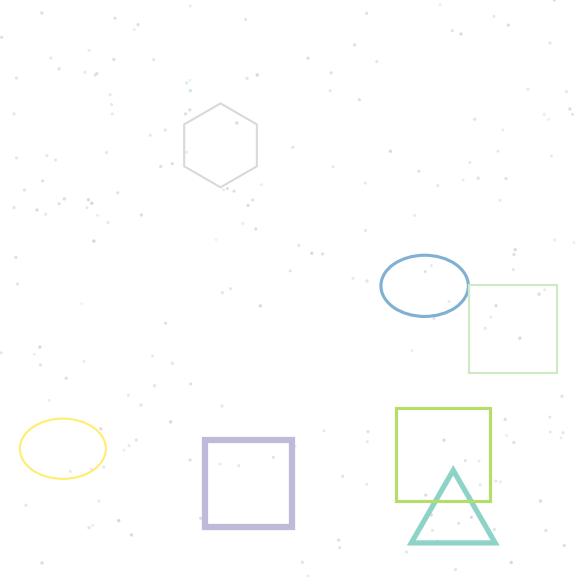[{"shape": "triangle", "thickness": 2.5, "radius": 0.42, "center": [0.785, 0.101]}, {"shape": "square", "thickness": 3, "radius": 0.37, "center": [0.43, 0.162]}, {"shape": "oval", "thickness": 1.5, "radius": 0.38, "center": [0.735, 0.504]}, {"shape": "square", "thickness": 1.5, "radius": 0.41, "center": [0.767, 0.212]}, {"shape": "hexagon", "thickness": 1, "radius": 0.36, "center": [0.382, 0.747]}, {"shape": "square", "thickness": 1, "radius": 0.38, "center": [0.888, 0.429]}, {"shape": "oval", "thickness": 1, "radius": 0.37, "center": [0.109, 0.222]}]